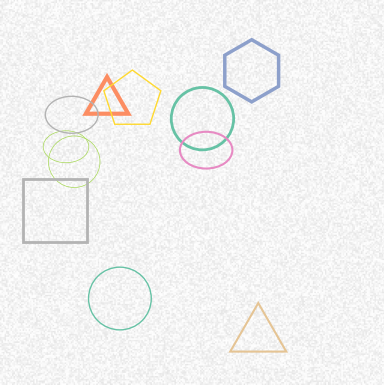[{"shape": "circle", "thickness": 2, "radius": 0.41, "center": [0.526, 0.692]}, {"shape": "circle", "thickness": 1, "radius": 0.41, "center": [0.311, 0.225]}, {"shape": "triangle", "thickness": 3, "radius": 0.32, "center": [0.278, 0.736]}, {"shape": "hexagon", "thickness": 2.5, "radius": 0.4, "center": [0.654, 0.816]}, {"shape": "oval", "thickness": 1.5, "radius": 0.34, "center": [0.535, 0.61]}, {"shape": "circle", "thickness": 0.5, "radius": 0.33, "center": [0.193, 0.58]}, {"shape": "oval", "thickness": 0.5, "radius": 0.3, "center": [0.171, 0.619]}, {"shape": "pentagon", "thickness": 1, "radius": 0.39, "center": [0.344, 0.74]}, {"shape": "triangle", "thickness": 1.5, "radius": 0.42, "center": [0.671, 0.129]}, {"shape": "square", "thickness": 2, "radius": 0.41, "center": [0.142, 0.453]}, {"shape": "oval", "thickness": 1, "radius": 0.34, "center": [0.186, 0.702]}]